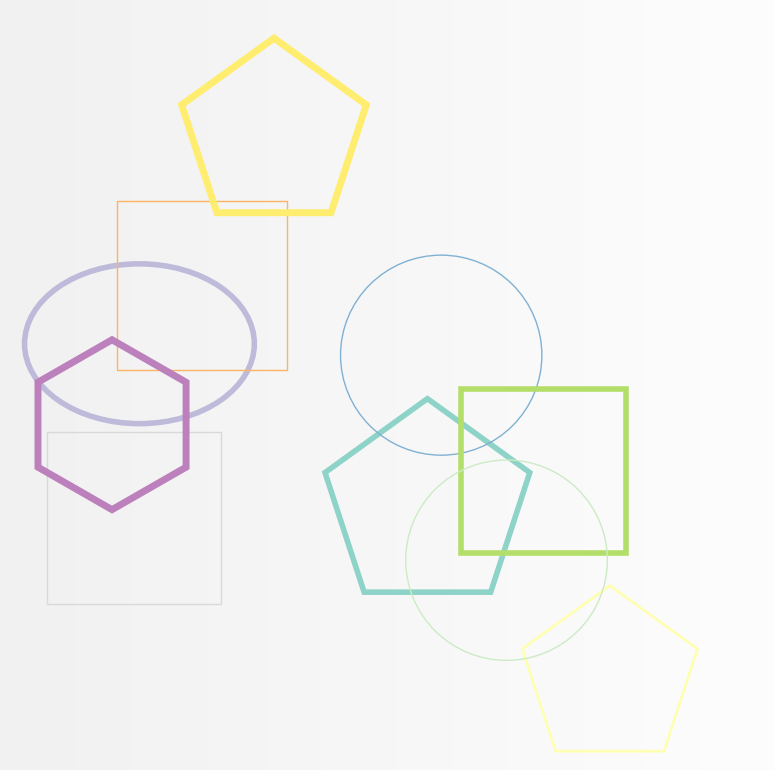[{"shape": "pentagon", "thickness": 2, "radius": 0.69, "center": [0.551, 0.343]}, {"shape": "pentagon", "thickness": 1, "radius": 0.59, "center": [0.787, 0.121]}, {"shape": "oval", "thickness": 2, "radius": 0.74, "center": [0.18, 0.554]}, {"shape": "circle", "thickness": 0.5, "radius": 0.65, "center": [0.569, 0.539]}, {"shape": "square", "thickness": 0.5, "radius": 0.55, "center": [0.261, 0.629]}, {"shape": "square", "thickness": 2, "radius": 0.53, "center": [0.701, 0.388]}, {"shape": "square", "thickness": 0.5, "radius": 0.56, "center": [0.173, 0.327]}, {"shape": "hexagon", "thickness": 2.5, "radius": 0.55, "center": [0.145, 0.448]}, {"shape": "circle", "thickness": 0.5, "radius": 0.65, "center": [0.654, 0.273]}, {"shape": "pentagon", "thickness": 2.5, "radius": 0.63, "center": [0.354, 0.825]}]